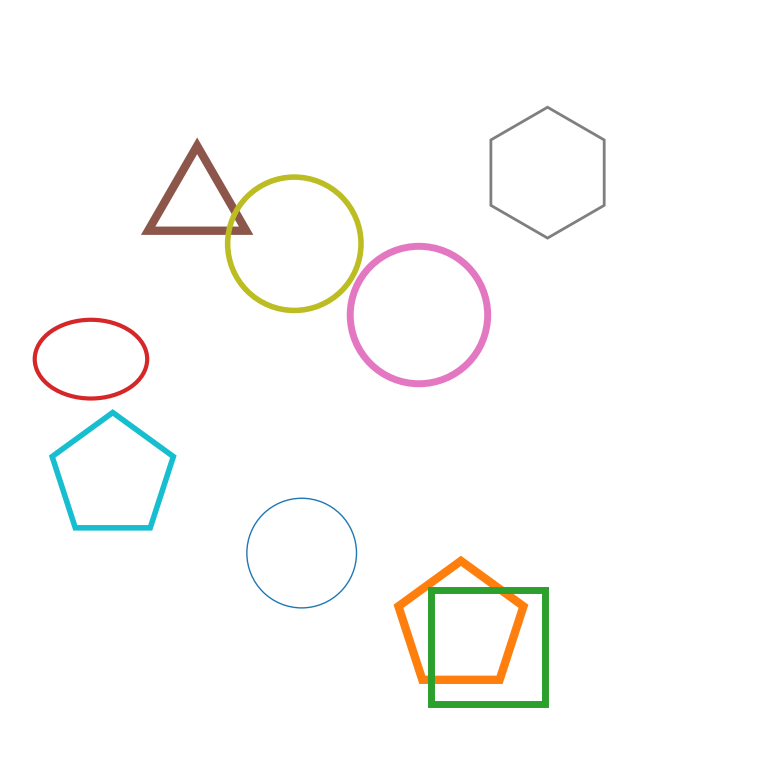[{"shape": "circle", "thickness": 0.5, "radius": 0.36, "center": [0.392, 0.282]}, {"shape": "pentagon", "thickness": 3, "radius": 0.43, "center": [0.599, 0.186]}, {"shape": "square", "thickness": 2.5, "radius": 0.37, "center": [0.634, 0.16]}, {"shape": "oval", "thickness": 1.5, "radius": 0.37, "center": [0.118, 0.534]}, {"shape": "triangle", "thickness": 3, "radius": 0.37, "center": [0.256, 0.737]}, {"shape": "circle", "thickness": 2.5, "radius": 0.45, "center": [0.544, 0.591]}, {"shape": "hexagon", "thickness": 1, "radius": 0.42, "center": [0.711, 0.776]}, {"shape": "circle", "thickness": 2, "radius": 0.43, "center": [0.382, 0.683]}, {"shape": "pentagon", "thickness": 2, "radius": 0.41, "center": [0.146, 0.381]}]